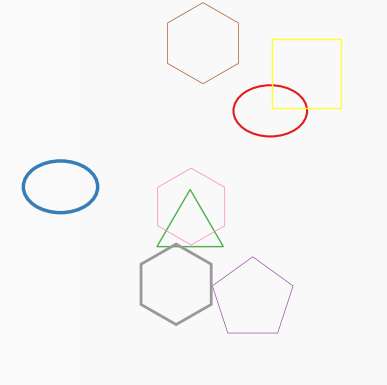[{"shape": "oval", "thickness": 1.5, "radius": 0.47, "center": [0.698, 0.712]}, {"shape": "oval", "thickness": 2.5, "radius": 0.48, "center": [0.156, 0.515]}, {"shape": "triangle", "thickness": 1, "radius": 0.49, "center": [0.491, 0.409]}, {"shape": "pentagon", "thickness": 0.5, "radius": 0.55, "center": [0.652, 0.224]}, {"shape": "square", "thickness": 1, "radius": 0.45, "center": [0.792, 0.81]}, {"shape": "hexagon", "thickness": 0.5, "radius": 0.53, "center": [0.524, 0.888]}, {"shape": "hexagon", "thickness": 0.5, "radius": 0.5, "center": [0.493, 0.463]}, {"shape": "hexagon", "thickness": 2, "radius": 0.52, "center": [0.455, 0.261]}]